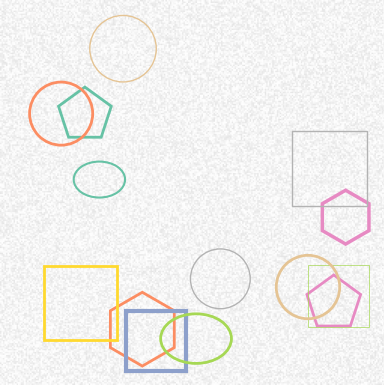[{"shape": "pentagon", "thickness": 2, "radius": 0.36, "center": [0.221, 0.702]}, {"shape": "oval", "thickness": 1.5, "radius": 0.33, "center": [0.258, 0.534]}, {"shape": "hexagon", "thickness": 2, "radius": 0.48, "center": [0.37, 0.145]}, {"shape": "circle", "thickness": 2, "radius": 0.41, "center": [0.159, 0.705]}, {"shape": "square", "thickness": 3, "radius": 0.39, "center": [0.406, 0.115]}, {"shape": "pentagon", "thickness": 2, "radius": 0.37, "center": [0.867, 0.212]}, {"shape": "hexagon", "thickness": 2.5, "radius": 0.35, "center": [0.898, 0.436]}, {"shape": "oval", "thickness": 2, "radius": 0.46, "center": [0.509, 0.12]}, {"shape": "square", "thickness": 0.5, "radius": 0.4, "center": [0.879, 0.231]}, {"shape": "square", "thickness": 2, "radius": 0.48, "center": [0.209, 0.213]}, {"shape": "circle", "thickness": 1, "radius": 0.43, "center": [0.32, 0.874]}, {"shape": "circle", "thickness": 2, "radius": 0.41, "center": [0.8, 0.254]}, {"shape": "circle", "thickness": 1, "radius": 0.39, "center": [0.572, 0.276]}, {"shape": "square", "thickness": 1, "radius": 0.49, "center": [0.855, 0.563]}]